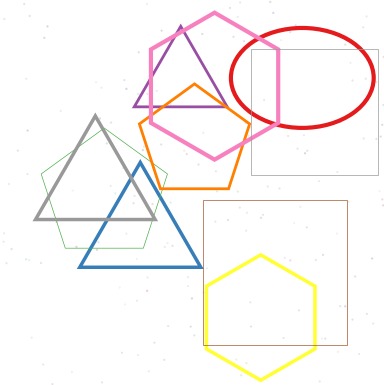[{"shape": "oval", "thickness": 3, "radius": 0.93, "center": [0.785, 0.798]}, {"shape": "triangle", "thickness": 2.5, "radius": 0.91, "center": [0.364, 0.397]}, {"shape": "pentagon", "thickness": 0.5, "radius": 0.86, "center": [0.271, 0.495]}, {"shape": "triangle", "thickness": 2, "radius": 0.7, "center": [0.469, 0.792]}, {"shape": "pentagon", "thickness": 2, "radius": 0.75, "center": [0.505, 0.632]}, {"shape": "hexagon", "thickness": 2.5, "radius": 0.81, "center": [0.677, 0.175]}, {"shape": "square", "thickness": 0.5, "radius": 0.94, "center": [0.714, 0.292]}, {"shape": "hexagon", "thickness": 3, "radius": 0.95, "center": [0.557, 0.776]}, {"shape": "triangle", "thickness": 2.5, "radius": 0.9, "center": [0.248, 0.519]}, {"shape": "square", "thickness": 0.5, "radius": 0.82, "center": [0.817, 0.71]}]